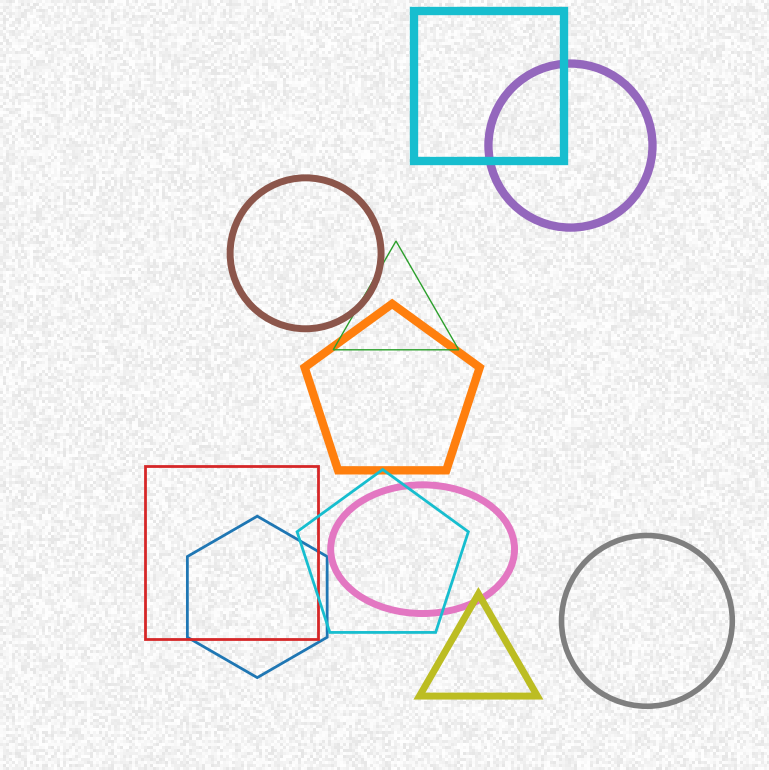[{"shape": "hexagon", "thickness": 1, "radius": 0.52, "center": [0.334, 0.225]}, {"shape": "pentagon", "thickness": 3, "radius": 0.6, "center": [0.509, 0.486]}, {"shape": "triangle", "thickness": 0.5, "radius": 0.47, "center": [0.514, 0.593]}, {"shape": "square", "thickness": 1, "radius": 0.56, "center": [0.301, 0.282]}, {"shape": "circle", "thickness": 3, "radius": 0.53, "center": [0.741, 0.811]}, {"shape": "circle", "thickness": 2.5, "radius": 0.49, "center": [0.397, 0.671]}, {"shape": "oval", "thickness": 2.5, "radius": 0.6, "center": [0.549, 0.287]}, {"shape": "circle", "thickness": 2, "radius": 0.55, "center": [0.84, 0.194]}, {"shape": "triangle", "thickness": 2.5, "radius": 0.44, "center": [0.621, 0.14]}, {"shape": "pentagon", "thickness": 1, "radius": 0.58, "center": [0.497, 0.273]}, {"shape": "square", "thickness": 3, "radius": 0.49, "center": [0.635, 0.888]}]